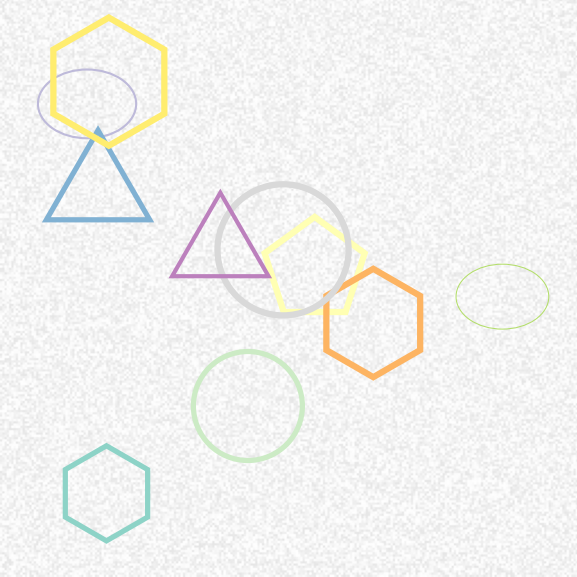[{"shape": "hexagon", "thickness": 2.5, "radius": 0.41, "center": [0.184, 0.145]}, {"shape": "pentagon", "thickness": 3, "radius": 0.46, "center": [0.545, 0.532]}, {"shape": "oval", "thickness": 1, "radius": 0.43, "center": [0.151, 0.819]}, {"shape": "triangle", "thickness": 2.5, "radius": 0.52, "center": [0.17, 0.67]}, {"shape": "hexagon", "thickness": 3, "radius": 0.47, "center": [0.646, 0.44]}, {"shape": "oval", "thickness": 0.5, "radius": 0.4, "center": [0.87, 0.485]}, {"shape": "circle", "thickness": 3, "radius": 0.57, "center": [0.49, 0.567]}, {"shape": "triangle", "thickness": 2, "radius": 0.48, "center": [0.382, 0.569]}, {"shape": "circle", "thickness": 2.5, "radius": 0.47, "center": [0.429, 0.296]}, {"shape": "hexagon", "thickness": 3, "radius": 0.55, "center": [0.188, 0.858]}]